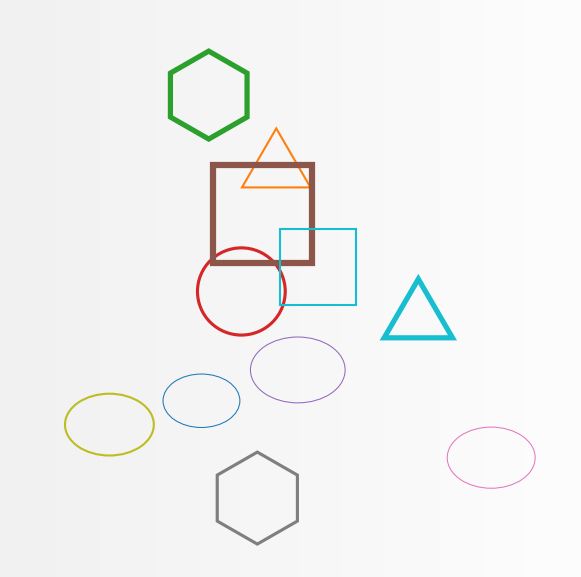[{"shape": "oval", "thickness": 0.5, "radius": 0.33, "center": [0.347, 0.305]}, {"shape": "triangle", "thickness": 1, "radius": 0.34, "center": [0.475, 0.709]}, {"shape": "hexagon", "thickness": 2.5, "radius": 0.38, "center": [0.359, 0.834]}, {"shape": "circle", "thickness": 1.5, "radius": 0.38, "center": [0.415, 0.494]}, {"shape": "oval", "thickness": 0.5, "radius": 0.41, "center": [0.512, 0.359]}, {"shape": "square", "thickness": 3, "radius": 0.42, "center": [0.452, 0.629]}, {"shape": "oval", "thickness": 0.5, "radius": 0.38, "center": [0.845, 0.207]}, {"shape": "hexagon", "thickness": 1.5, "radius": 0.4, "center": [0.443, 0.137]}, {"shape": "oval", "thickness": 1, "radius": 0.38, "center": [0.188, 0.264]}, {"shape": "triangle", "thickness": 2.5, "radius": 0.34, "center": [0.72, 0.448]}, {"shape": "square", "thickness": 1, "radius": 0.33, "center": [0.547, 0.537]}]